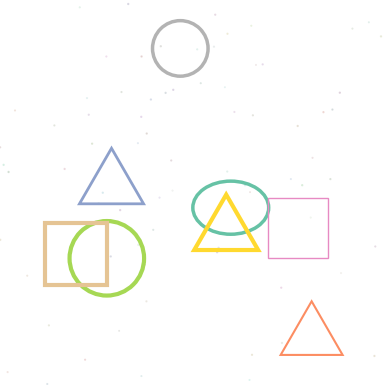[{"shape": "oval", "thickness": 2.5, "radius": 0.49, "center": [0.599, 0.461]}, {"shape": "triangle", "thickness": 1.5, "radius": 0.46, "center": [0.809, 0.125]}, {"shape": "triangle", "thickness": 2, "radius": 0.48, "center": [0.29, 0.519]}, {"shape": "square", "thickness": 1, "radius": 0.39, "center": [0.774, 0.407]}, {"shape": "circle", "thickness": 3, "radius": 0.48, "center": [0.277, 0.329]}, {"shape": "triangle", "thickness": 3, "radius": 0.48, "center": [0.587, 0.399]}, {"shape": "square", "thickness": 3, "radius": 0.4, "center": [0.198, 0.339]}, {"shape": "circle", "thickness": 2.5, "radius": 0.36, "center": [0.468, 0.874]}]